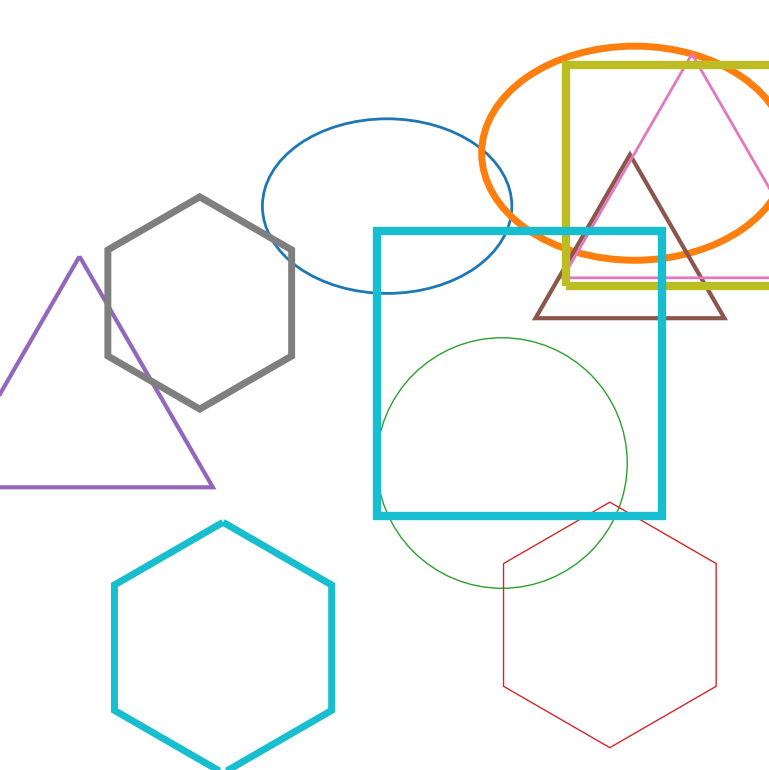[{"shape": "oval", "thickness": 1, "radius": 0.81, "center": [0.503, 0.732]}, {"shape": "oval", "thickness": 2.5, "radius": 0.99, "center": [0.824, 0.801]}, {"shape": "circle", "thickness": 0.5, "radius": 0.81, "center": [0.652, 0.399]}, {"shape": "hexagon", "thickness": 0.5, "radius": 0.8, "center": [0.792, 0.188]}, {"shape": "triangle", "thickness": 1.5, "radius": 1.0, "center": [0.103, 0.467]}, {"shape": "triangle", "thickness": 1.5, "radius": 0.71, "center": [0.818, 0.658]}, {"shape": "triangle", "thickness": 1, "radius": 0.97, "center": [0.899, 0.736]}, {"shape": "hexagon", "thickness": 2.5, "radius": 0.69, "center": [0.259, 0.607]}, {"shape": "square", "thickness": 3, "radius": 0.72, "center": [0.879, 0.772]}, {"shape": "square", "thickness": 3, "radius": 0.93, "center": [0.674, 0.515]}, {"shape": "hexagon", "thickness": 2.5, "radius": 0.81, "center": [0.29, 0.159]}]